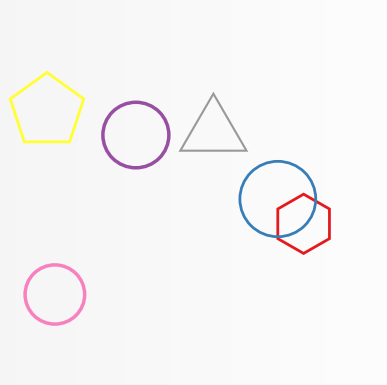[{"shape": "hexagon", "thickness": 2, "radius": 0.38, "center": [0.784, 0.419]}, {"shape": "circle", "thickness": 2, "radius": 0.49, "center": [0.717, 0.483]}, {"shape": "circle", "thickness": 2.5, "radius": 0.43, "center": [0.351, 0.649]}, {"shape": "pentagon", "thickness": 2, "radius": 0.5, "center": [0.121, 0.712]}, {"shape": "circle", "thickness": 2.5, "radius": 0.38, "center": [0.142, 0.235]}, {"shape": "triangle", "thickness": 1.5, "radius": 0.49, "center": [0.551, 0.658]}]